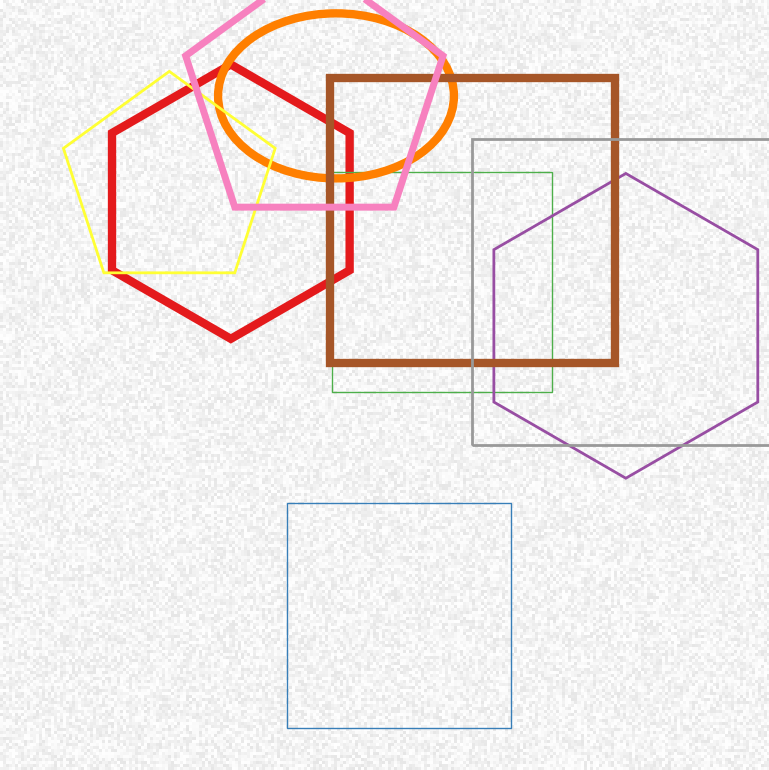[{"shape": "hexagon", "thickness": 3, "radius": 0.89, "center": [0.3, 0.738]}, {"shape": "square", "thickness": 0.5, "radius": 0.73, "center": [0.519, 0.201]}, {"shape": "square", "thickness": 0.5, "radius": 0.71, "center": [0.574, 0.634]}, {"shape": "hexagon", "thickness": 1, "radius": 0.99, "center": [0.813, 0.577]}, {"shape": "oval", "thickness": 3, "radius": 0.77, "center": [0.436, 0.875]}, {"shape": "pentagon", "thickness": 1, "radius": 0.72, "center": [0.22, 0.763]}, {"shape": "square", "thickness": 3, "radius": 0.93, "center": [0.614, 0.714]}, {"shape": "pentagon", "thickness": 2.5, "radius": 0.88, "center": [0.408, 0.873]}, {"shape": "square", "thickness": 1, "radius": 0.99, "center": [0.812, 0.62]}]